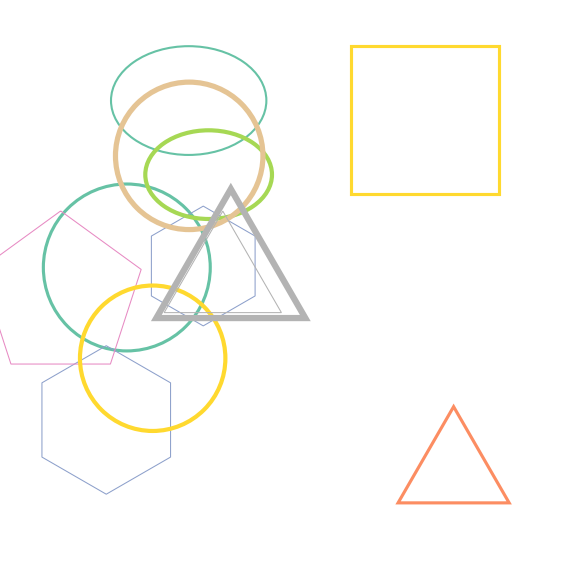[{"shape": "circle", "thickness": 1.5, "radius": 0.72, "center": [0.22, 0.536]}, {"shape": "oval", "thickness": 1, "radius": 0.67, "center": [0.327, 0.825]}, {"shape": "triangle", "thickness": 1.5, "radius": 0.56, "center": [0.785, 0.184]}, {"shape": "hexagon", "thickness": 0.5, "radius": 0.52, "center": [0.352, 0.539]}, {"shape": "hexagon", "thickness": 0.5, "radius": 0.64, "center": [0.184, 0.272]}, {"shape": "pentagon", "thickness": 0.5, "radius": 0.73, "center": [0.105, 0.487]}, {"shape": "oval", "thickness": 2, "radius": 0.55, "center": [0.361, 0.697]}, {"shape": "circle", "thickness": 2, "radius": 0.63, "center": [0.264, 0.379]}, {"shape": "square", "thickness": 1.5, "radius": 0.64, "center": [0.736, 0.791]}, {"shape": "circle", "thickness": 2.5, "radius": 0.64, "center": [0.328, 0.729]}, {"shape": "triangle", "thickness": 3, "radius": 0.74, "center": [0.4, 0.523]}, {"shape": "triangle", "thickness": 0.5, "radius": 0.59, "center": [0.386, 0.516]}]